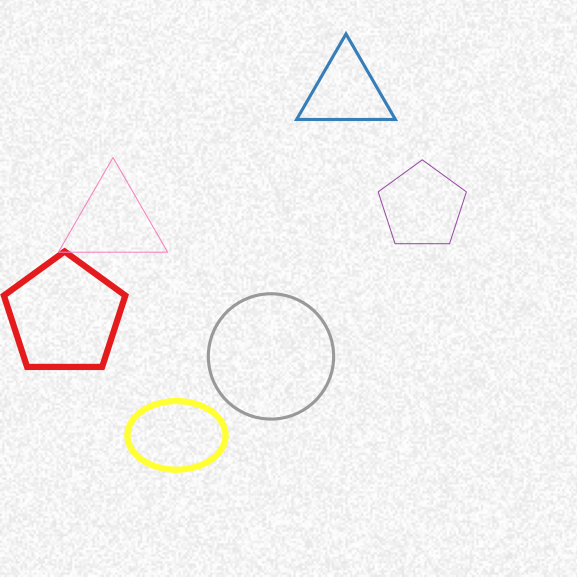[{"shape": "pentagon", "thickness": 3, "radius": 0.55, "center": [0.112, 0.453]}, {"shape": "triangle", "thickness": 1.5, "radius": 0.49, "center": [0.599, 0.842]}, {"shape": "pentagon", "thickness": 0.5, "radius": 0.4, "center": [0.731, 0.642]}, {"shape": "oval", "thickness": 3, "radius": 0.42, "center": [0.306, 0.245]}, {"shape": "triangle", "thickness": 0.5, "radius": 0.55, "center": [0.196, 0.617]}, {"shape": "circle", "thickness": 1.5, "radius": 0.54, "center": [0.469, 0.382]}]